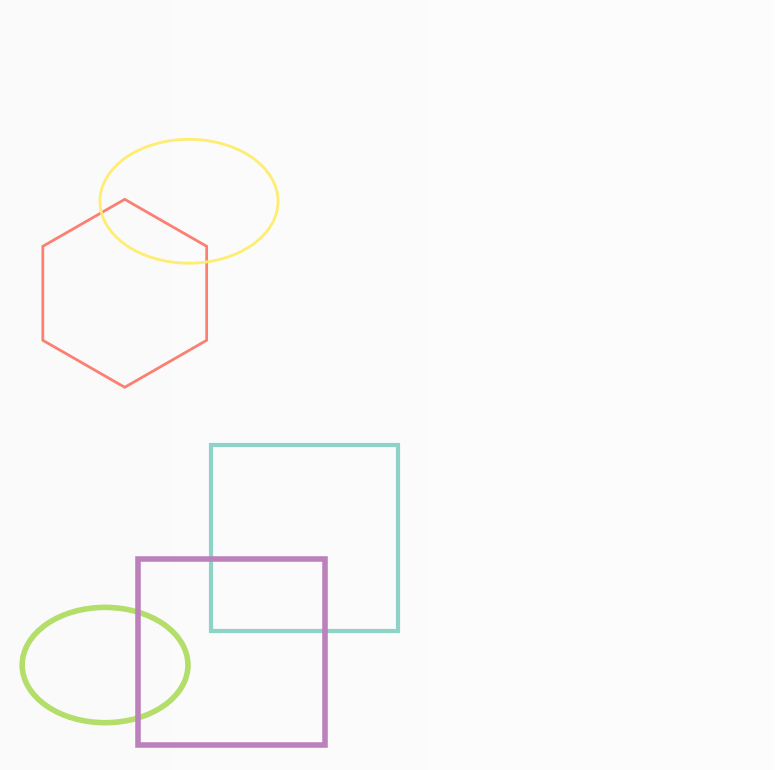[{"shape": "square", "thickness": 1.5, "radius": 0.6, "center": [0.393, 0.301]}, {"shape": "hexagon", "thickness": 1, "radius": 0.61, "center": [0.161, 0.619]}, {"shape": "oval", "thickness": 2, "radius": 0.53, "center": [0.136, 0.136]}, {"shape": "square", "thickness": 2, "radius": 0.6, "center": [0.299, 0.153]}, {"shape": "oval", "thickness": 1, "radius": 0.57, "center": [0.244, 0.739]}]